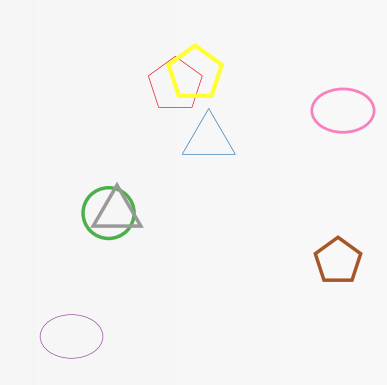[{"shape": "pentagon", "thickness": 0.5, "radius": 0.37, "center": [0.452, 0.78]}, {"shape": "triangle", "thickness": 0.5, "radius": 0.4, "center": [0.539, 0.639]}, {"shape": "circle", "thickness": 2.5, "radius": 0.33, "center": [0.28, 0.446]}, {"shape": "oval", "thickness": 0.5, "radius": 0.4, "center": [0.185, 0.126]}, {"shape": "pentagon", "thickness": 3, "radius": 0.36, "center": [0.504, 0.81]}, {"shape": "pentagon", "thickness": 2.5, "radius": 0.31, "center": [0.872, 0.322]}, {"shape": "oval", "thickness": 2, "radius": 0.4, "center": [0.885, 0.713]}, {"shape": "triangle", "thickness": 2.5, "radius": 0.35, "center": [0.302, 0.448]}]